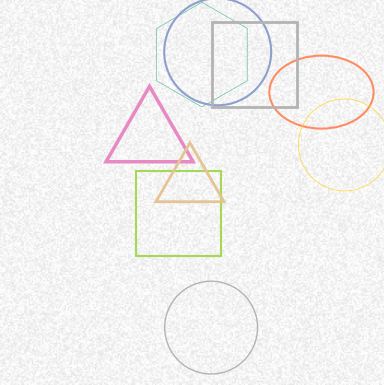[{"shape": "hexagon", "thickness": 0.5, "radius": 0.68, "center": [0.524, 0.858]}, {"shape": "oval", "thickness": 1.5, "radius": 0.68, "center": [0.835, 0.761]}, {"shape": "circle", "thickness": 1.5, "radius": 0.69, "center": [0.565, 0.866]}, {"shape": "triangle", "thickness": 2.5, "radius": 0.65, "center": [0.388, 0.645]}, {"shape": "square", "thickness": 1.5, "radius": 0.55, "center": [0.463, 0.445]}, {"shape": "circle", "thickness": 0.5, "radius": 0.6, "center": [0.895, 0.623]}, {"shape": "triangle", "thickness": 2, "radius": 0.51, "center": [0.493, 0.527]}, {"shape": "square", "thickness": 2, "radius": 0.55, "center": [0.661, 0.832]}, {"shape": "circle", "thickness": 1, "radius": 0.6, "center": [0.548, 0.149]}]